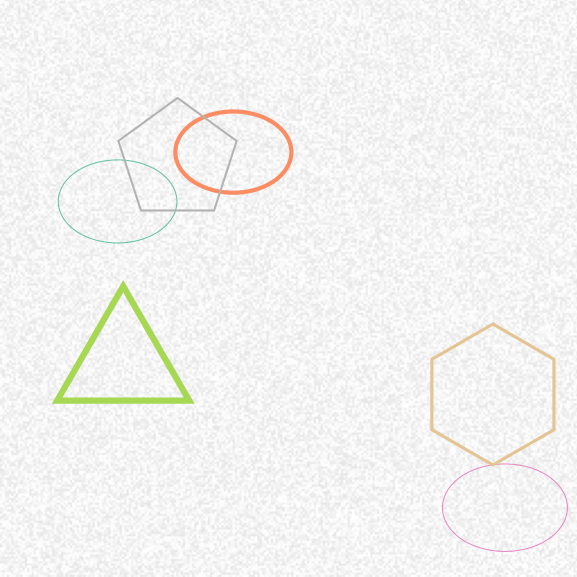[{"shape": "oval", "thickness": 0.5, "radius": 0.51, "center": [0.204, 0.65]}, {"shape": "oval", "thickness": 2, "radius": 0.5, "center": [0.404, 0.736]}, {"shape": "oval", "thickness": 0.5, "radius": 0.54, "center": [0.874, 0.12]}, {"shape": "triangle", "thickness": 3, "radius": 0.66, "center": [0.213, 0.371]}, {"shape": "hexagon", "thickness": 1.5, "radius": 0.61, "center": [0.854, 0.316]}, {"shape": "pentagon", "thickness": 1, "radius": 0.54, "center": [0.307, 0.722]}]